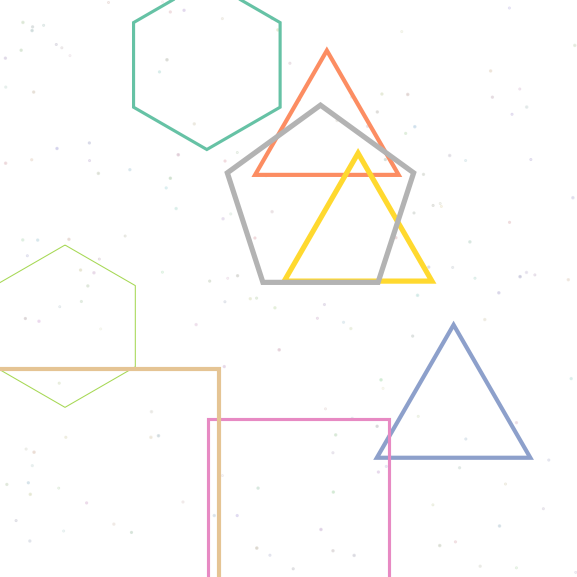[{"shape": "hexagon", "thickness": 1.5, "radius": 0.73, "center": [0.358, 0.887]}, {"shape": "triangle", "thickness": 2, "radius": 0.72, "center": [0.566, 0.768]}, {"shape": "triangle", "thickness": 2, "radius": 0.77, "center": [0.785, 0.283]}, {"shape": "square", "thickness": 1.5, "radius": 0.78, "center": [0.517, 0.117]}, {"shape": "hexagon", "thickness": 0.5, "radius": 0.7, "center": [0.113, 0.434]}, {"shape": "triangle", "thickness": 2.5, "radius": 0.74, "center": [0.62, 0.586]}, {"shape": "square", "thickness": 2, "radius": 0.99, "center": [0.181, 0.162]}, {"shape": "pentagon", "thickness": 2.5, "radius": 0.85, "center": [0.555, 0.647]}]